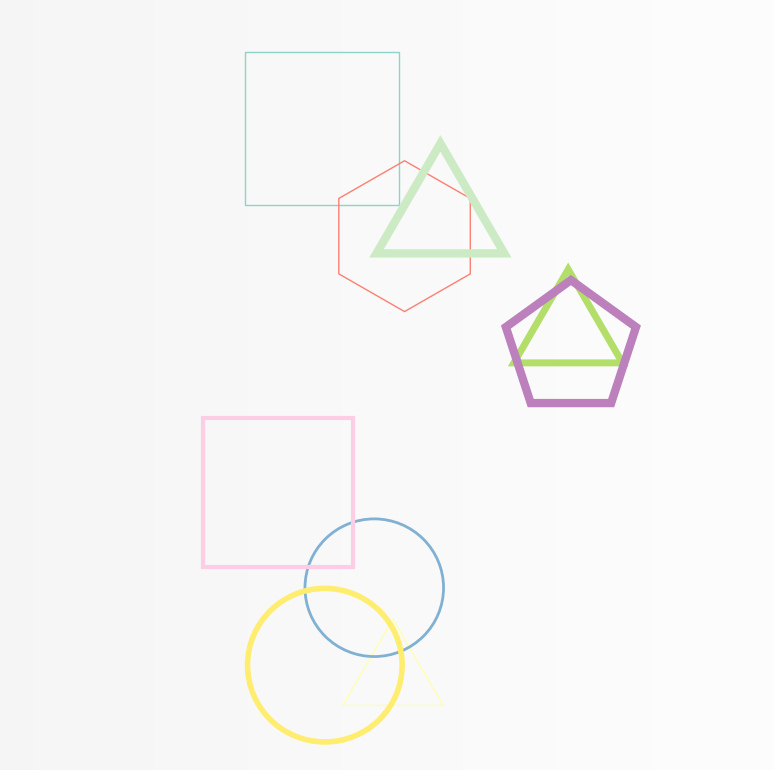[{"shape": "square", "thickness": 0.5, "radius": 0.5, "center": [0.415, 0.834]}, {"shape": "triangle", "thickness": 0.5, "radius": 0.37, "center": [0.507, 0.121]}, {"shape": "hexagon", "thickness": 0.5, "radius": 0.49, "center": [0.522, 0.693]}, {"shape": "circle", "thickness": 1, "radius": 0.45, "center": [0.483, 0.237]}, {"shape": "triangle", "thickness": 2.5, "radius": 0.4, "center": [0.733, 0.569]}, {"shape": "square", "thickness": 1.5, "radius": 0.48, "center": [0.359, 0.361]}, {"shape": "pentagon", "thickness": 3, "radius": 0.44, "center": [0.737, 0.548]}, {"shape": "triangle", "thickness": 3, "radius": 0.48, "center": [0.568, 0.719]}, {"shape": "circle", "thickness": 2, "radius": 0.5, "center": [0.419, 0.136]}]